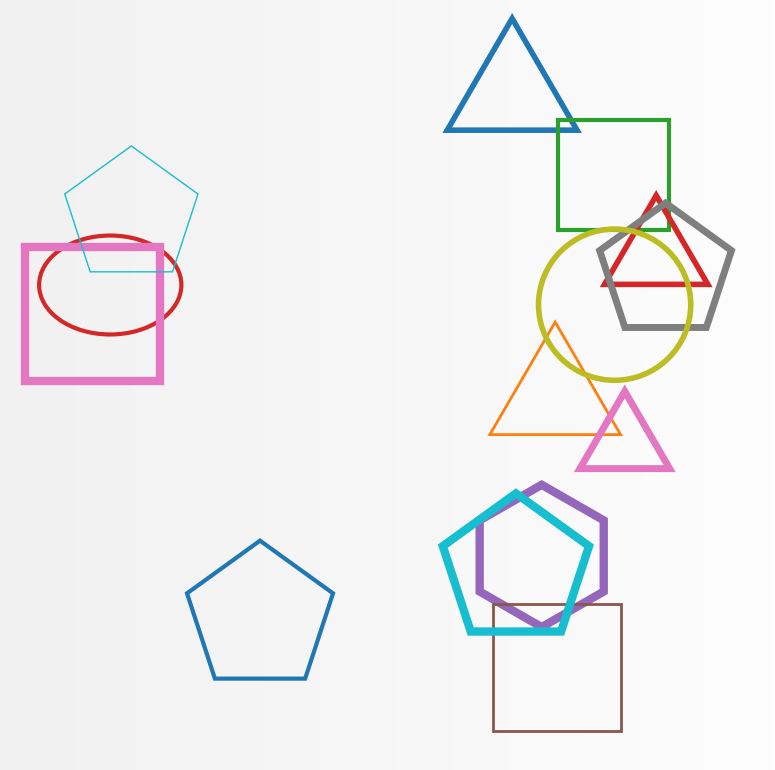[{"shape": "triangle", "thickness": 2, "radius": 0.48, "center": [0.661, 0.879]}, {"shape": "pentagon", "thickness": 1.5, "radius": 0.5, "center": [0.336, 0.199]}, {"shape": "triangle", "thickness": 1, "radius": 0.49, "center": [0.716, 0.484]}, {"shape": "square", "thickness": 1.5, "radius": 0.36, "center": [0.792, 0.773]}, {"shape": "oval", "thickness": 1.5, "radius": 0.46, "center": [0.142, 0.63]}, {"shape": "triangle", "thickness": 2, "radius": 0.38, "center": [0.847, 0.669]}, {"shape": "hexagon", "thickness": 3, "radius": 0.46, "center": [0.699, 0.278]}, {"shape": "square", "thickness": 1, "radius": 0.41, "center": [0.718, 0.133]}, {"shape": "square", "thickness": 3, "radius": 0.43, "center": [0.12, 0.592]}, {"shape": "triangle", "thickness": 2.5, "radius": 0.33, "center": [0.806, 0.425]}, {"shape": "pentagon", "thickness": 2.5, "radius": 0.45, "center": [0.859, 0.647]}, {"shape": "circle", "thickness": 2, "radius": 0.49, "center": [0.793, 0.604]}, {"shape": "pentagon", "thickness": 0.5, "radius": 0.45, "center": [0.169, 0.72]}, {"shape": "pentagon", "thickness": 3, "radius": 0.5, "center": [0.666, 0.26]}]